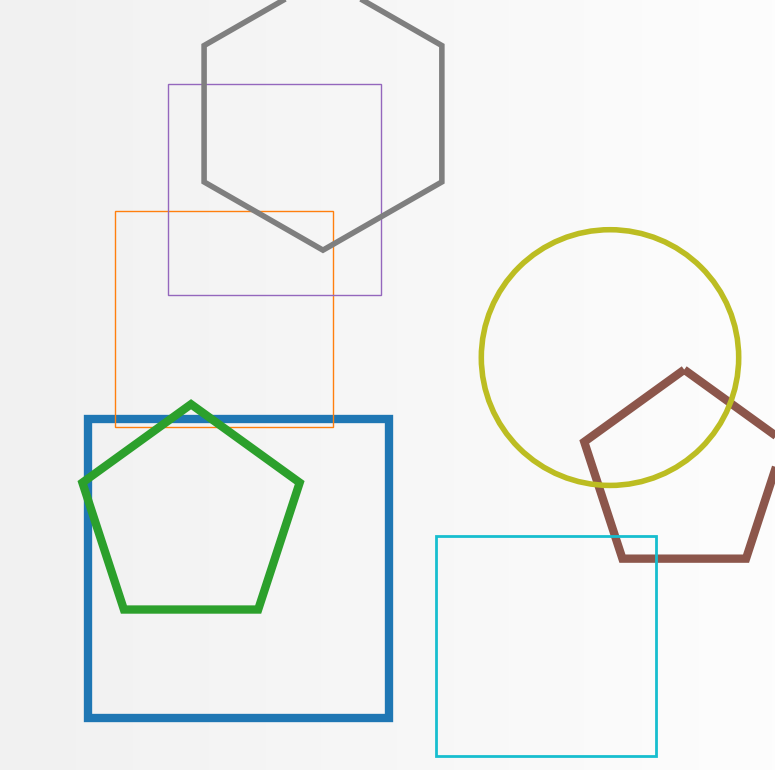[{"shape": "square", "thickness": 3, "radius": 0.97, "center": [0.307, 0.262]}, {"shape": "square", "thickness": 0.5, "radius": 0.7, "center": [0.289, 0.586]}, {"shape": "pentagon", "thickness": 3, "radius": 0.74, "center": [0.247, 0.328]}, {"shape": "square", "thickness": 0.5, "radius": 0.69, "center": [0.354, 0.754]}, {"shape": "pentagon", "thickness": 3, "radius": 0.68, "center": [0.883, 0.384]}, {"shape": "hexagon", "thickness": 2, "radius": 0.89, "center": [0.417, 0.852]}, {"shape": "circle", "thickness": 2, "radius": 0.83, "center": [0.787, 0.536]}, {"shape": "square", "thickness": 1, "radius": 0.71, "center": [0.705, 0.161]}]